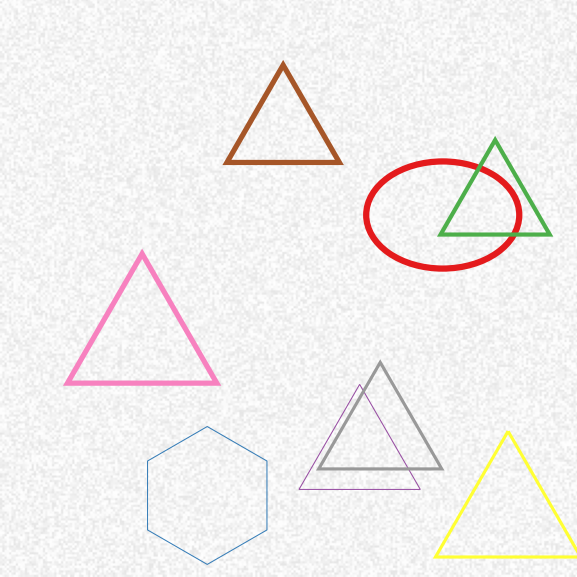[{"shape": "oval", "thickness": 3, "radius": 0.66, "center": [0.767, 0.627]}, {"shape": "hexagon", "thickness": 0.5, "radius": 0.6, "center": [0.359, 0.141]}, {"shape": "triangle", "thickness": 2, "radius": 0.55, "center": [0.857, 0.648]}, {"shape": "triangle", "thickness": 0.5, "radius": 0.61, "center": [0.623, 0.212]}, {"shape": "triangle", "thickness": 1.5, "radius": 0.73, "center": [0.88, 0.107]}, {"shape": "triangle", "thickness": 2.5, "radius": 0.56, "center": [0.49, 0.774]}, {"shape": "triangle", "thickness": 2.5, "radius": 0.75, "center": [0.246, 0.41]}, {"shape": "triangle", "thickness": 1.5, "radius": 0.62, "center": [0.658, 0.249]}]